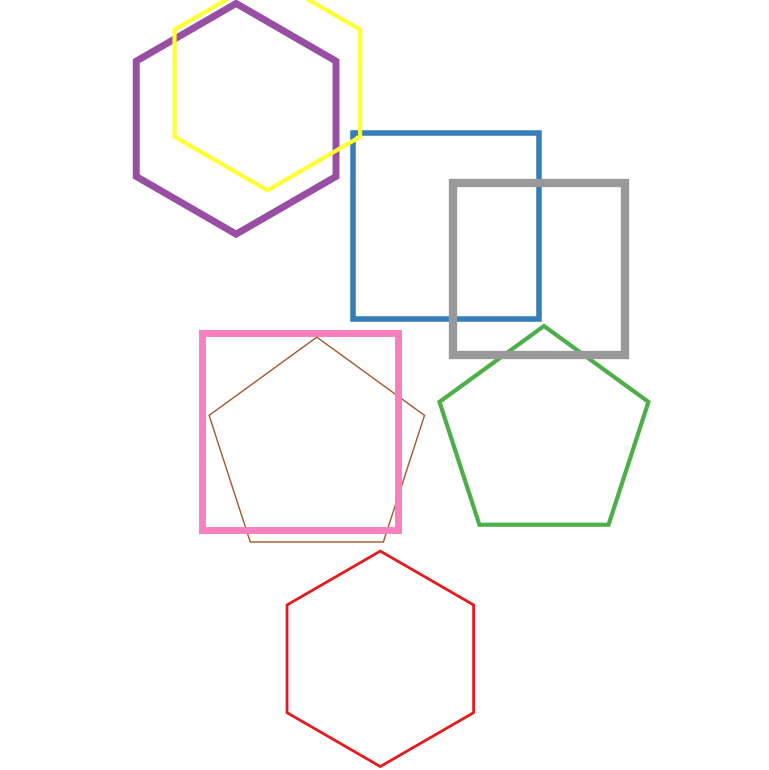[{"shape": "hexagon", "thickness": 1, "radius": 0.7, "center": [0.494, 0.144]}, {"shape": "square", "thickness": 2, "radius": 0.6, "center": [0.579, 0.706]}, {"shape": "pentagon", "thickness": 1.5, "radius": 0.71, "center": [0.706, 0.434]}, {"shape": "hexagon", "thickness": 2.5, "radius": 0.75, "center": [0.307, 0.846]}, {"shape": "hexagon", "thickness": 1.5, "radius": 0.7, "center": [0.347, 0.892]}, {"shape": "pentagon", "thickness": 0.5, "radius": 0.74, "center": [0.411, 0.415]}, {"shape": "square", "thickness": 2.5, "radius": 0.64, "center": [0.39, 0.44]}, {"shape": "square", "thickness": 3, "radius": 0.56, "center": [0.7, 0.65]}]